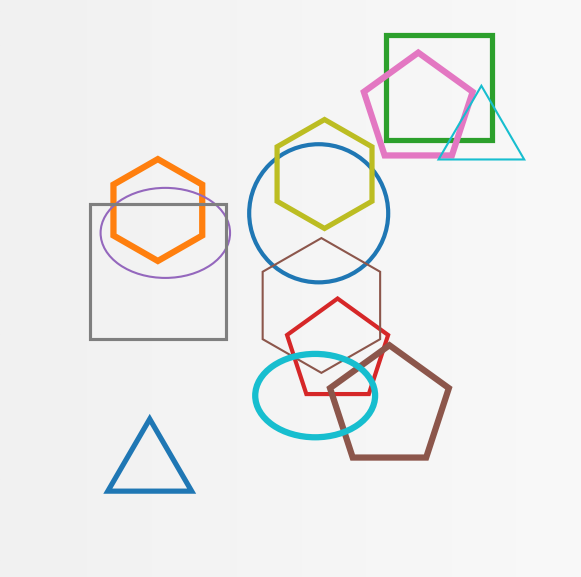[{"shape": "triangle", "thickness": 2.5, "radius": 0.42, "center": [0.258, 0.19]}, {"shape": "circle", "thickness": 2, "radius": 0.6, "center": [0.548, 0.63]}, {"shape": "hexagon", "thickness": 3, "radius": 0.44, "center": [0.272, 0.635]}, {"shape": "square", "thickness": 2.5, "radius": 0.46, "center": [0.756, 0.847]}, {"shape": "pentagon", "thickness": 2, "radius": 0.46, "center": [0.581, 0.391]}, {"shape": "oval", "thickness": 1, "radius": 0.56, "center": [0.284, 0.596]}, {"shape": "hexagon", "thickness": 1, "radius": 0.58, "center": [0.553, 0.47]}, {"shape": "pentagon", "thickness": 3, "radius": 0.54, "center": [0.67, 0.294]}, {"shape": "pentagon", "thickness": 3, "radius": 0.49, "center": [0.72, 0.81]}, {"shape": "square", "thickness": 1.5, "radius": 0.59, "center": [0.271, 0.53]}, {"shape": "hexagon", "thickness": 2.5, "radius": 0.47, "center": [0.558, 0.698]}, {"shape": "oval", "thickness": 3, "radius": 0.52, "center": [0.542, 0.314]}, {"shape": "triangle", "thickness": 1, "radius": 0.43, "center": [0.828, 0.766]}]